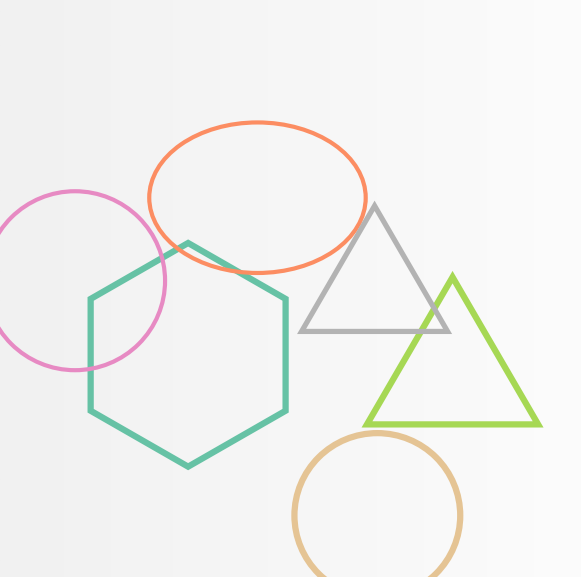[{"shape": "hexagon", "thickness": 3, "radius": 0.97, "center": [0.324, 0.385]}, {"shape": "oval", "thickness": 2, "radius": 0.93, "center": [0.443, 0.657]}, {"shape": "circle", "thickness": 2, "radius": 0.77, "center": [0.129, 0.513]}, {"shape": "triangle", "thickness": 3, "radius": 0.85, "center": [0.779, 0.349]}, {"shape": "circle", "thickness": 3, "radius": 0.71, "center": [0.649, 0.107]}, {"shape": "triangle", "thickness": 2.5, "radius": 0.73, "center": [0.644, 0.498]}]